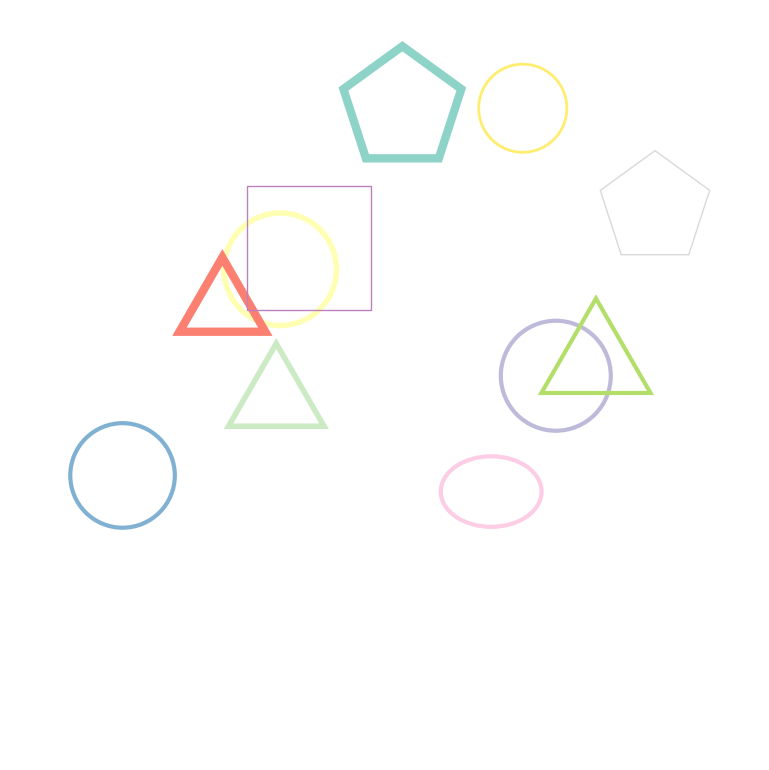[{"shape": "pentagon", "thickness": 3, "radius": 0.4, "center": [0.523, 0.859]}, {"shape": "circle", "thickness": 2, "radius": 0.37, "center": [0.364, 0.65]}, {"shape": "circle", "thickness": 1.5, "radius": 0.36, "center": [0.722, 0.512]}, {"shape": "triangle", "thickness": 3, "radius": 0.32, "center": [0.289, 0.601]}, {"shape": "circle", "thickness": 1.5, "radius": 0.34, "center": [0.159, 0.383]}, {"shape": "triangle", "thickness": 1.5, "radius": 0.41, "center": [0.774, 0.531]}, {"shape": "oval", "thickness": 1.5, "radius": 0.33, "center": [0.638, 0.362]}, {"shape": "pentagon", "thickness": 0.5, "radius": 0.37, "center": [0.851, 0.73]}, {"shape": "square", "thickness": 0.5, "radius": 0.4, "center": [0.402, 0.678]}, {"shape": "triangle", "thickness": 2, "radius": 0.36, "center": [0.359, 0.482]}, {"shape": "circle", "thickness": 1, "radius": 0.29, "center": [0.679, 0.859]}]